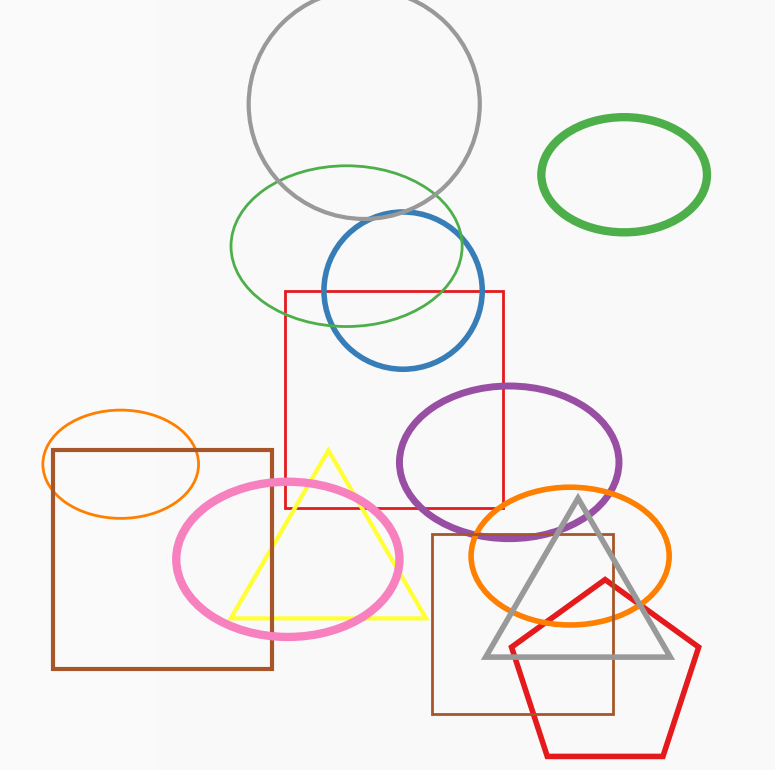[{"shape": "square", "thickness": 1, "radius": 0.7, "center": [0.508, 0.481]}, {"shape": "pentagon", "thickness": 2, "radius": 0.63, "center": [0.781, 0.12]}, {"shape": "circle", "thickness": 2, "radius": 0.51, "center": [0.52, 0.623]}, {"shape": "oval", "thickness": 1, "radius": 0.75, "center": [0.447, 0.68]}, {"shape": "oval", "thickness": 3, "radius": 0.53, "center": [0.805, 0.773]}, {"shape": "oval", "thickness": 2.5, "radius": 0.71, "center": [0.657, 0.4]}, {"shape": "oval", "thickness": 1, "radius": 0.5, "center": [0.156, 0.397]}, {"shape": "oval", "thickness": 2, "radius": 0.64, "center": [0.736, 0.278]}, {"shape": "triangle", "thickness": 1.5, "radius": 0.73, "center": [0.424, 0.27]}, {"shape": "square", "thickness": 1.5, "radius": 0.71, "center": [0.21, 0.273]}, {"shape": "square", "thickness": 1, "radius": 0.59, "center": [0.674, 0.19]}, {"shape": "oval", "thickness": 3, "radius": 0.72, "center": [0.371, 0.274]}, {"shape": "triangle", "thickness": 2, "radius": 0.69, "center": [0.746, 0.215]}, {"shape": "circle", "thickness": 1.5, "radius": 0.75, "center": [0.47, 0.865]}]